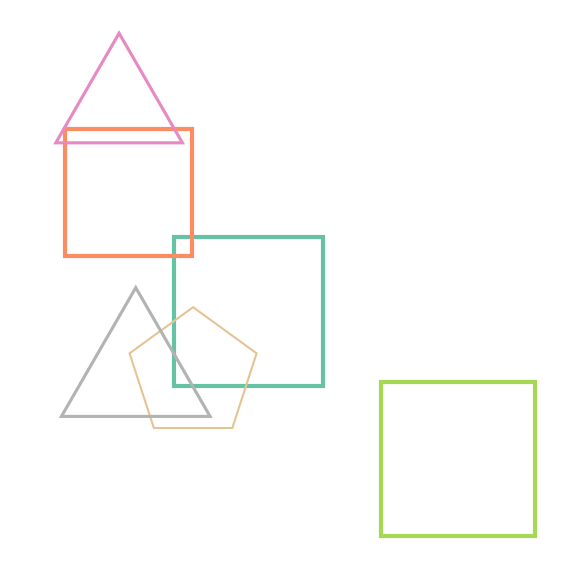[{"shape": "square", "thickness": 2, "radius": 0.64, "center": [0.43, 0.46]}, {"shape": "square", "thickness": 2, "radius": 0.55, "center": [0.222, 0.665]}, {"shape": "triangle", "thickness": 1.5, "radius": 0.63, "center": [0.206, 0.815]}, {"shape": "square", "thickness": 2, "radius": 0.67, "center": [0.793, 0.204]}, {"shape": "pentagon", "thickness": 1, "radius": 0.58, "center": [0.334, 0.352]}, {"shape": "triangle", "thickness": 1.5, "radius": 0.74, "center": [0.235, 0.352]}]